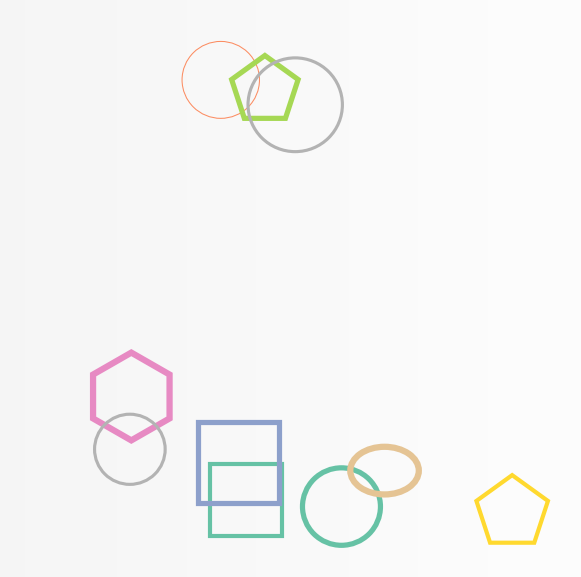[{"shape": "square", "thickness": 2, "radius": 0.31, "center": [0.424, 0.133]}, {"shape": "circle", "thickness": 2.5, "radius": 0.34, "center": [0.587, 0.122]}, {"shape": "circle", "thickness": 0.5, "radius": 0.33, "center": [0.38, 0.861]}, {"shape": "square", "thickness": 2.5, "radius": 0.35, "center": [0.41, 0.198]}, {"shape": "hexagon", "thickness": 3, "radius": 0.38, "center": [0.226, 0.313]}, {"shape": "pentagon", "thickness": 2.5, "radius": 0.3, "center": [0.456, 0.843]}, {"shape": "pentagon", "thickness": 2, "radius": 0.32, "center": [0.881, 0.112]}, {"shape": "oval", "thickness": 3, "radius": 0.29, "center": [0.662, 0.184]}, {"shape": "circle", "thickness": 1.5, "radius": 0.41, "center": [0.508, 0.818]}, {"shape": "circle", "thickness": 1.5, "radius": 0.3, "center": [0.223, 0.221]}]